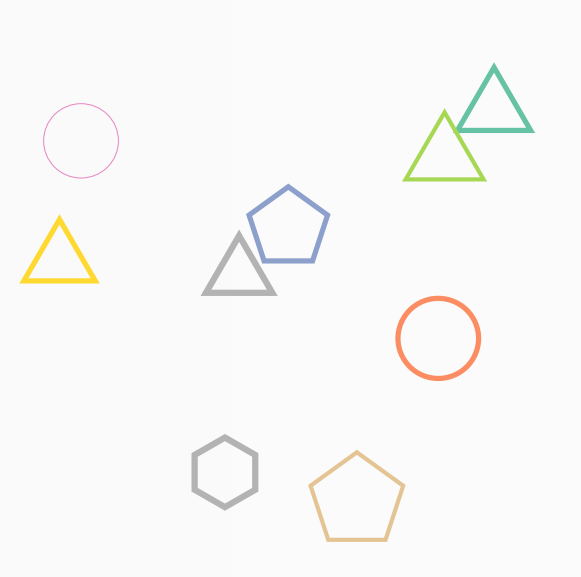[{"shape": "triangle", "thickness": 2.5, "radius": 0.36, "center": [0.85, 0.81]}, {"shape": "circle", "thickness": 2.5, "radius": 0.35, "center": [0.754, 0.413]}, {"shape": "pentagon", "thickness": 2.5, "radius": 0.35, "center": [0.496, 0.605]}, {"shape": "circle", "thickness": 0.5, "radius": 0.32, "center": [0.139, 0.755]}, {"shape": "triangle", "thickness": 2, "radius": 0.39, "center": [0.765, 0.727]}, {"shape": "triangle", "thickness": 2.5, "radius": 0.35, "center": [0.102, 0.548]}, {"shape": "pentagon", "thickness": 2, "radius": 0.42, "center": [0.614, 0.132]}, {"shape": "triangle", "thickness": 3, "radius": 0.33, "center": [0.411, 0.525]}, {"shape": "hexagon", "thickness": 3, "radius": 0.3, "center": [0.387, 0.181]}]